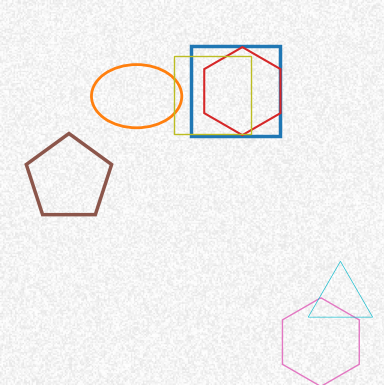[{"shape": "square", "thickness": 2.5, "radius": 0.58, "center": [0.611, 0.764]}, {"shape": "oval", "thickness": 2, "radius": 0.59, "center": [0.355, 0.75]}, {"shape": "hexagon", "thickness": 1.5, "radius": 0.57, "center": [0.629, 0.763]}, {"shape": "pentagon", "thickness": 2.5, "radius": 0.58, "center": [0.179, 0.537]}, {"shape": "hexagon", "thickness": 1, "radius": 0.58, "center": [0.833, 0.111]}, {"shape": "square", "thickness": 1, "radius": 0.5, "center": [0.552, 0.753]}, {"shape": "triangle", "thickness": 0.5, "radius": 0.48, "center": [0.884, 0.225]}]